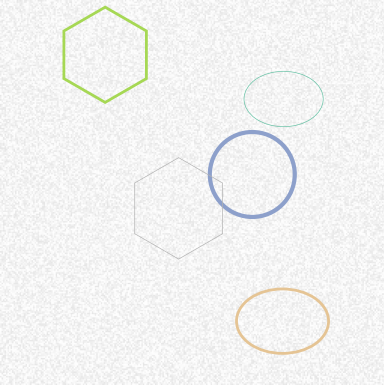[{"shape": "oval", "thickness": 0.5, "radius": 0.51, "center": [0.737, 0.743]}, {"shape": "circle", "thickness": 3, "radius": 0.55, "center": [0.655, 0.547]}, {"shape": "hexagon", "thickness": 2, "radius": 0.62, "center": [0.273, 0.858]}, {"shape": "oval", "thickness": 2, "radius": 0.6, "center": [0.734, 0.166]}, {"shape": "hexagon", "thickness": 0.5, "radius": 0.66, "center": [0.464, 0.459]}]